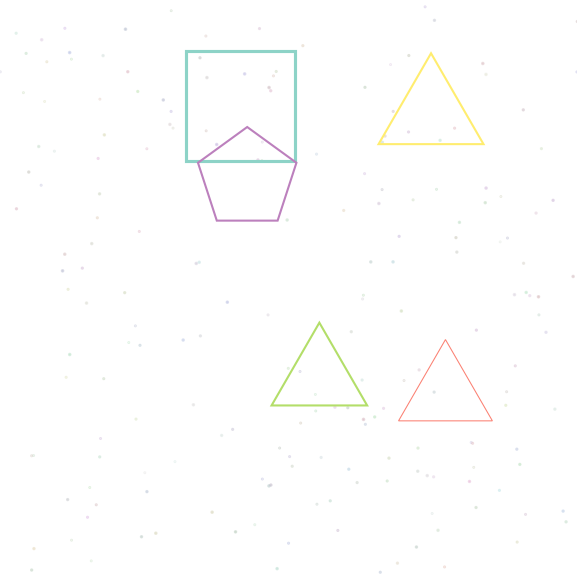[{"shape": "square", "thickness": 1.5, "radius": 0.47, "center": [0.416, 0.816]}, {"shape": "triangle", "thickness": 0.5, "radius": 0.47, "center": [0.771, 0.317]}, {"shape": "triangle", "thickness": 1, "radius": 0.48, "center": [0.553, 0.345]}, {"shape": "pentagon", "thickness": 1, "radius": 0.45, "center": [0.428, 0.69]}, {"shape": "triangle", "thickness": 1, "radius": 0.52, "center": [0.746, 0.802]}]